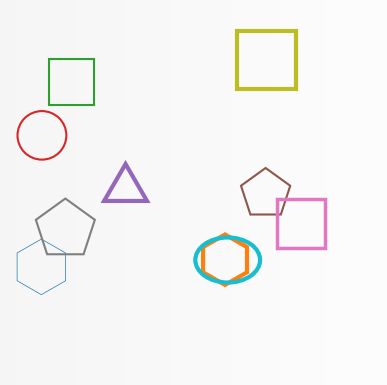[{"shape": "hexagon", "thickness": 0.5, "radius": 0.36, "center": [0.107, 0.307]}, {"shape": "hexagon", "thickness": 3, "radius": 0.33, "center": [0.581, 0.325]}, {"shape": "square", "thickness": 1.5, "radius": 0.29, "center": [0.184, 0.787]}, {"shape": "circle", "thickness": 1.5, "radius": 0.32, "center": [0.108, 0.648]}, {"shape": "triangle", "thickness": 3, "radius": 0.32, "center": [0.324, 0.51]}, {"shape": "pentagon", "thickness": 1.5, "radius": 0.33, "center": [0.685, 0.497]}, {"shape": "square", "thickness": 2.5, "radius": 0.31, "center": [0.777, 0.419]}, {"shape": "pentagon", "thickness": 1.5, "radius": 0.4, "center": [0.169, 0.404]}, {"shape": "square", "thickness": 3, "radius": 0.38, "center": [0.688, 0.844]}, {"shape": "oval", "thickness": 3, "radius": 0.42, "center": [0.588, 0.325]}]